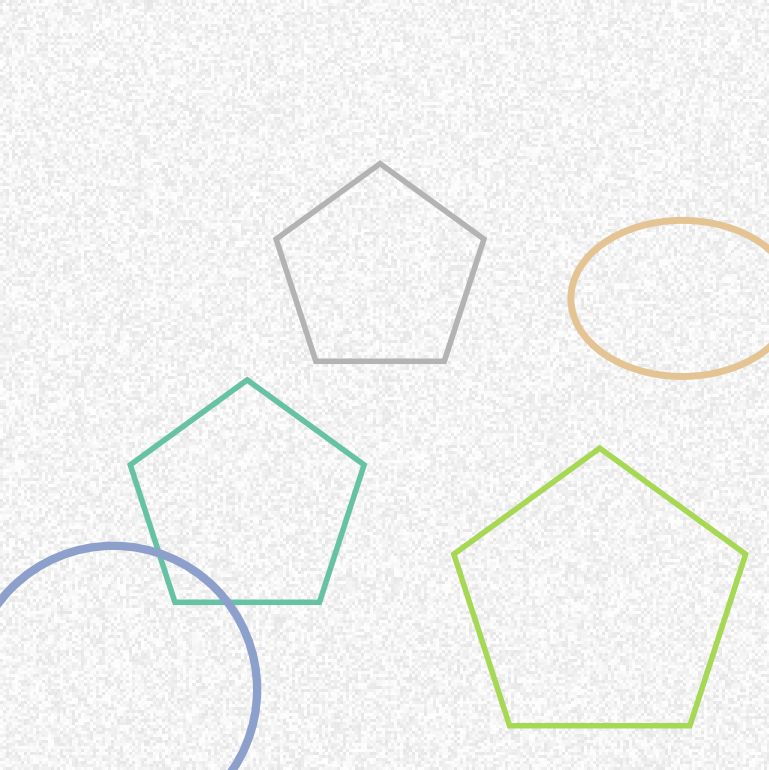[{"shape": "pentagon", "thickness": 2, "radius": 0.8, "center": [0.321, 0.347]}, {"shape": "circle", "thickness": 3, "radius": 0.93, "center": [0.147, 0.104]}, {"shape": "pentagon", "thickness": 2, "radius": 1.0, "center": [0.779, 0.219]}, {"shape": "oval", "thickness": 2.5, "radius": 0.72, "center": [0.886, 0.612]}, {"shape": "pentagon", "thickness": 2, "radius": 0.71, "center": [0.494, 0.646]}]